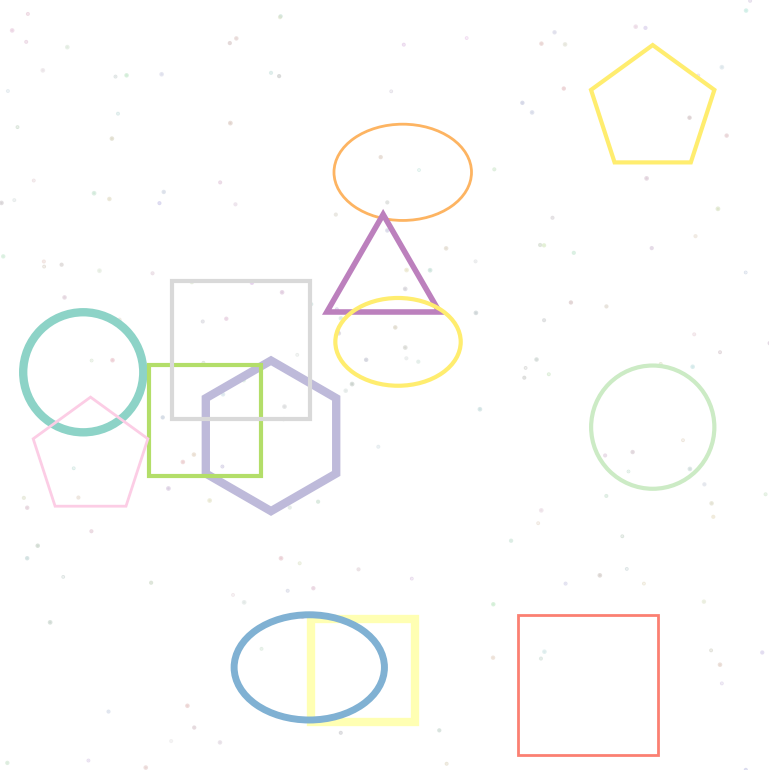[{"shape": "circle", "thickness": 3, "radius": 0.39, "center": [0.108, 0.517]}, {"shape": "square", "thickness": 3, "radius": 0.34, "center": [0.471, 0.129]}, {"shape": "hexagon", "thickness": 3, "radius": 0.49, "center": [0.352, 0.434]}, {"shape": "square", "thickness": 1, "radius": 0.46, "center": [0.764, 0.11]}, {"shape": "oval", "thickness": 2.5, "radius": 0.49, "center": [0.402, 0.133]}, {"shape": "oval", "thickness": 1, "radius": 0.45, "center": [0.523, 0.776]}, {"shape": "square", "thickness": 1.5, "radius": 0.36, "center": [0.266, 0.454]}, {"shape": "pentagon", "thickness": 1, "radius": 0.39, "center": [0.118, 0.406]}, {"shape": "square", "thickness": 1.5, "radius": 0.45, "center": [0.313, 0.546]}, {"shape": "triangle", "thickness": 2, "radius": 0.42, "center": [0.498, 0.637]}, {"shape": "circle", "thickness": 1.5, "radius": 0.4, "center": [0.848, 0.445]}, {"shape": "oval", "thickness": 1.5, "radius": 0.41, "center": [0.517, 0.556]}, {"shape": "pentagon", "thickness": 1.5, "radius": 0.42, "center": [0.848, 0.857]}]